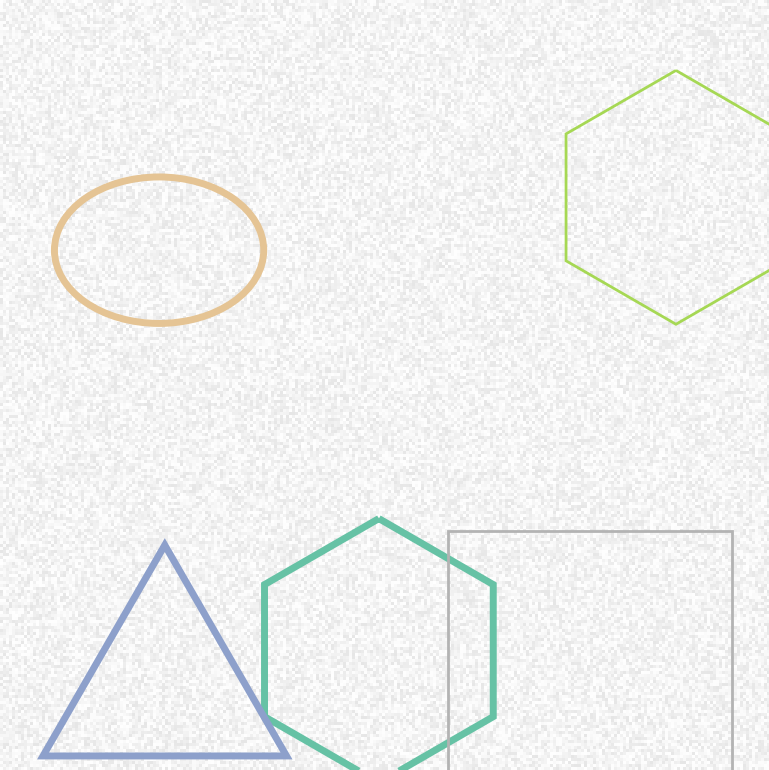[{"shape": "hexagon", "thickness": 2.5, "radius": 0.86, "center": [0.492, 0.155]}, {"shape": "triangle", "thickness": 2.5, "radius": 0.91, "center": [0.214, 0.11]}, {"shape": "hexagon", "thickness": 1, "radius": 0.82, "center": [0.878, 0.744]}, {"shape": "oval", "thickness": 2.5, "radius": 0.68, "center": [0.207, 0.675]}, {"shape": "square", "thickness": 1, "radius": 0.92, "center": [0.766, 0.126]}]